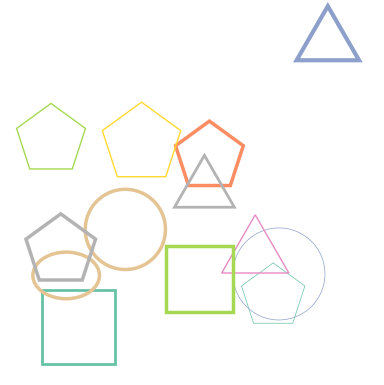[{"shape": "square", "thickness": 2, "radius": 0.48, "center": [0.204, 0.151]}, {"shape": "pentagon", "thickness": 0.5, "radius": 0.43, "center": [0.71, 0.231]}, {"shape": "pentagon", "thickness": 2.5, "radius": 0.46, "center": [0.544, 0.593]}, {"shape": "triangle", "thickness": 3, "radius": 0.47, "center": [0.851, 0.89]}, {"shape": "circle", "thickness": 0.5, "radius": 0.6, "center": [0.724, 0.288]}, {"shape": "triangle", "thickness": 1, "radius": 0.5, "center": [0.663, 0.341]}, {"shape": "pentagon", "thickness": 1, "radius": 0.47, "center": [0.132, 0.637]}, {"shape": "square", "thickness": 2.5, "radius": 0.43, "center": [0.518, 0.275]}, {"shape": "pentagon", "thickness": 1, "radius": 0.54, "center": [0.368, 0.628]}, {"shape": "oval", "thickness": 2.5, "radius": 0.43, "center": [0.172, 0.285]}, {"shape": "circle", "thickness": 2.5, "radius": 0.52, "center": [0.326, 0.404]}, {"shape": "pentagon", "thickness": 2.5, "radius": 0.47, "center": [0.158, 0.35]}, {"shape": "triangle", "thickness": 2, "radius": 0.45, "center": [0.531, 0.507]}]